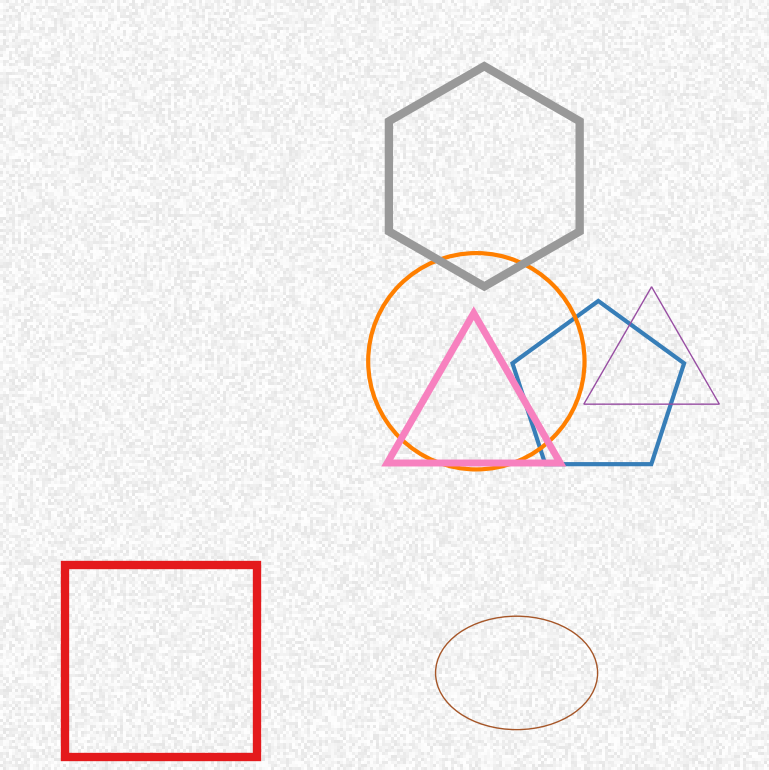[{"shape": "square", "thickness": 3, "radius": 0.62, "center": [0.209, 0.142]}, {"shape": "pentagon", "thickness": 1.5, "radius": 0.59, "center": [0.777, 0.492]}, {"shape": "triangle", "thickness": 0.5, "radius": 0.51, "center": [0.846, 0.526]}, {"shape": "circle", "thickness": 1.5, "radius": 0.7, "center": [0.619, 0.531]}, {"shape": "oval", "thickness": 0.5, "radius": 0.53, "center": [0.671, 0.126]}, {"shape": "triangle", "thickness": 2.5, "radius": 0.65, "center": [0.615, 0.464]}, {"shape": "hexagon", "thickness": 3, "radius": 0.72, "center": [0.629, 0.771]}]